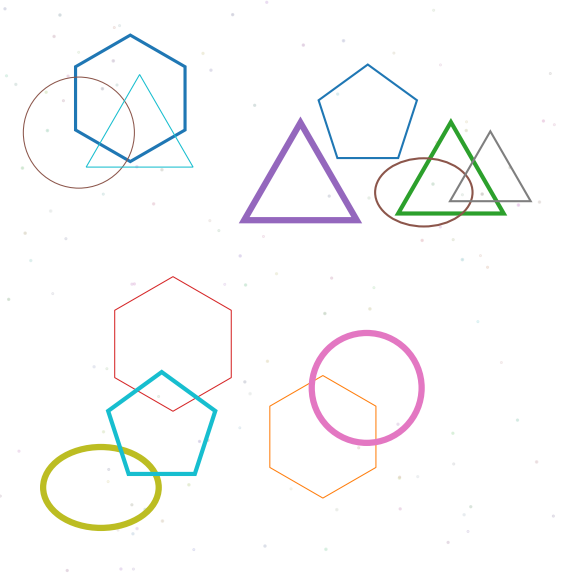[{"shape": "pentagon", "thickness": 1, "radius": 0.45, "center": [0.637, 0.798]}, {"shape": "hexagon", "thickness": 1.5, "radius": 0.55, "center": [0.226, 0.829]}, {"shape": "hexagon", "thickness": 0.5, "radius": 0.53, "center": [0.559, 0.243]}, {"shape": "triangle", "thickness": 2, "radius": 0.53, "center": [0.781, 0.682]}, {"shape": "hexagon", "thickness": 0.5, "radius": 0.58, "center": [0.3, 0.404]}, {"shape": "triangle", "thickness": 3, "radius": 0.56, "center": [0.52, 0.674]}, {"shape": "circle", "thickness": 0.5, "radius": 0.48, "center": [0.137, 0.77]}, {"shape": "oval", "thickness": 1, "radius": 0.42, "center": [0.734, 0.666]}, {"shape": "circle", "thickness": 3, "radius": 0.48, "center": [0.635, 0.327]}, {"shape": "triangle", "thickness": 1, "radius": 0.4, "center": [0.849, 0.691]}, {"shape": "oval", "thickness": 3, "radius": 0.5, "center": [0.175, 0.155]}, {"shape": "pentagon", "thickness": 2, "radius": 0.49, "center": [0.28, 0.257]}, {"shape": "triangle", "thickness": 0.5, "radius": 0.53, "center": [0.242, 0.763]}]